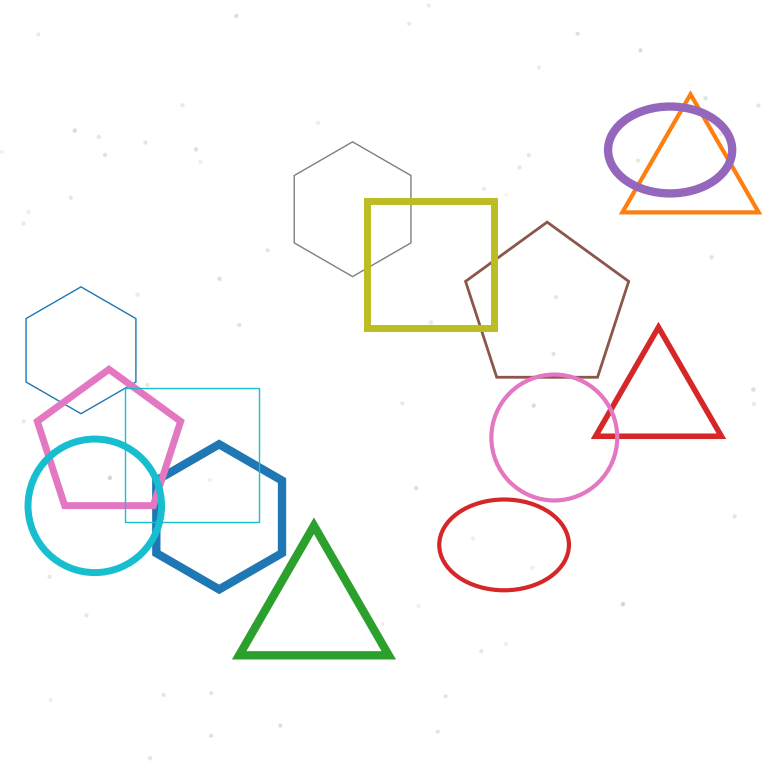[{"shape": "hexagon", "thickness": 3, "radius": 0.47, "center": [0.285, 0.329]}, {"shape": "hexagon", "thickness": 0.5, "radius": 0.41, "center": [0.105, 0.545]}, {"shape": "triangle", "thickness": 1.5, "radius": 0.51, "center": [0.897, 0.775]}, {"shape": "triangle", "thickness": 3, "radius": 0.56, "center": [0.408, 0.205]}, {"shape": "triangle", "thickness": 2, "radius": 0.47, "center": [0.855, 0.481]}, {"shape": "oval", "thickness": 1.5, "radius": 0.42, "center": [0.655, 0.292]}, {"shape": "oval", "thickness": 3, "radius": 0.4, "center": [0.87, 0.805]}, {"shape": "pentagon", "thickness": 1, "radius": 0.56, "center": [0.711, 0.6]}, {"shape": "pentagon", "thickness": 2.5, "radius": 0.49, "center": [0.142, 0.423]}, {"shape": "circle", "thickness": 1.5, "radius": 0.41, "center": [0.72, 0.432]}, {"shape": "hexagon", "thickness": 0.5, "radius": 0.44, "center": [0.458, 0.728]}, {"shape": "square", "thickness": 2.5, "radius": 0.41, "center": [0.559, 0.657]}, {"shape": "circle", "thickness": 2.5, "radius": 0.43, "center": [0.123, 0.343]}, {"shape": "square", "thickness": 0.5, "radius": 0.44, "center": [0.25, 0.409]}]